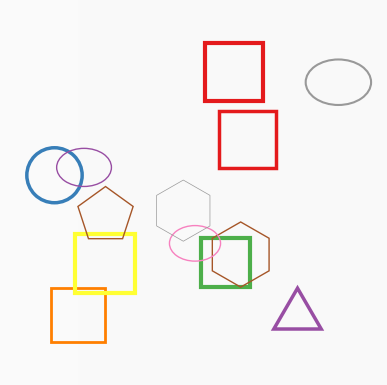[{"shape": "square", "thickness": 2.5, "radius": 0.37, "center": [0.639, 0.638]}, {"shape": "square", "thickness": 3, "radius": 0.37, "center": [0.605, 0.813]}, {"shape": "circle", "thickness": 2.5, "radius": 0.36, "center": [0.141, 0.545]}, {"shape": "square", "thickness": 3, "radius": 0.32, "center": [0.582, 0.319]}, {"shape": "triangle", "thickness": 2.5, "radius": 0.35, "center": [0.768, 0.181]}, {"shape": "oval", "thickness": 1, "radius": 0.35, "center": [0.217, 0.565]}, {"shape": "square", "thickness": 2, "radius": 0.35, "center": [0.201, 0.182]}, {"shape": "square", "thickness": 3, "radius": 0.39, "center": [0.271, 0.316]}, {"shape": "pentagon", "thickness": 1, "radius": 0.37, "center": [0.272, 0.441]}, {"shape": "hexagon", "thickness": 1, "radius": 0.42, "center": [0.621, 0.339]}, {"shape": "oval", "thickness": 1, "radius": 0.33, "center": [0.503, 0.368]}, {"shape": "oval", "thickness": 1.5, "radius": 0.42, "center": [0.873, 0.786]}, {"shape": "hexagon", "thickness": 0.5, "radius": 0.4, "center": [0.473, 0.453]}]